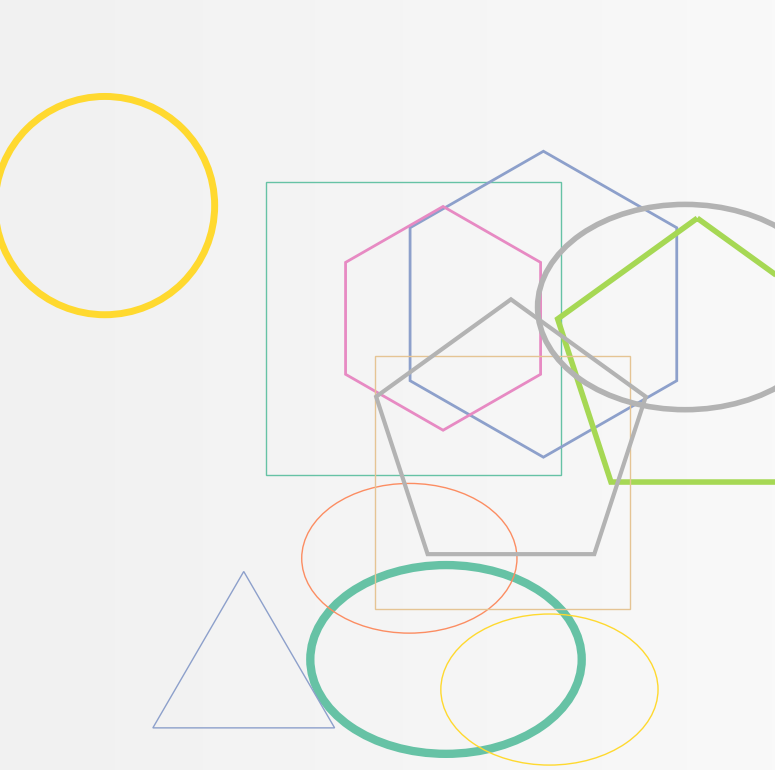[{"shape": "square", "thickness": 0.5, "radius": 0.95, "center": [0.534, 0.573]}, {"shape": "oval", "thickness": 3, "radius": 0.88, "center": [0.575, 0.144]}, {"shape": "oval", "thickness": 0.5, "radius": 0.69, "center": [0.528, 0.275]}, {"shape": "hexagon", "thickness": 1, "radius": 0.99, "center": [0.701, 0.605]}, {"shape": "triangle", "thickness": 0.5, "radius": 0.68, "center": [0.314, 0.122]}, {"shape": "hexagon", "thickness": 1, "radius": 0.73, "center": [0.572, 0.587]}, {"shape": "pentagon", "thickness": 2, "radius": 0.95, "center": [0.9, 0.527]}, {"shape": "oval", "thickness": 0.5, "radius": 0.7, "center": [0.709, 0.104]}, {"shape": "circle", "thickness": 2.5, "radius": 0.71, "center": [0.135, 0.733]}, {"shape": "square", "thickness": 0.5, "radius": 0.82, "center": [0.648, 0.373]}, {"shape": "oval", "thickness": 2, "radius": 0.95, "center": [0.884, 0.601]}, {"shape": "pentagon", "thickness": 1.5, "radius": 0.91, "center": [0.659, 0.428]}]